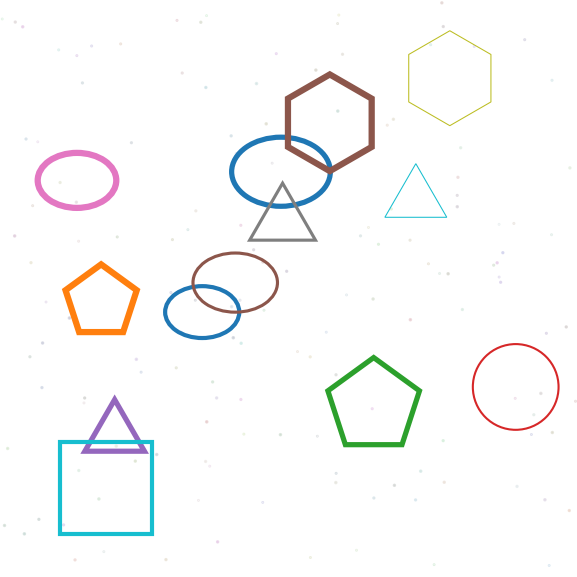[{"shape": "oval", "thickness": 2, "radius": 0.32, "center": [0.35, 0.459]}, {"shape": "oval", "thickness": 2.5, "radius": 0.43, "center": [0.487, 0.702]}, {"shape": "pentagon", "thickness": 3, "radius": 0.32, "center": [0.175, 0.477]}, {"shape": "pentagon", "thickness": 2.5, "radius": 0.42, "center": [0.647, 0.297]}, {"shape": "circle", "thickness": 1, "radius": 0.37, "center": [0.893, 0.329]}, {"shape": "triangle", "thickness": 2.5, "radius": 0.3, "center": [0.199, 0.248]}, {"shape": "hexagon", "thickness": 3, "radius": 0.42, "center": [0.571, 0.787]}, {"shape": "oval", "thickness": 1.5, "radius": 0.37, "center": [0.407, 0.51]}, {"shape": "oval", "thickness": 3, "radius": 0.34, "center": [0.133, 0.687]}, {"shape": "triangle", "thickness": 1.5, "radius": 0.33, "center": [0.489, 0.616]}, {"shape": "hexagon", "thickness": 0.5, "radius": 0.41, "center": [0.779, 0.864]}, {"shape": "triangle", "thickness": 0.5, "radius": 0.31, "center": [0.72, 0.654]}, {"shape": "square", "thickness": 2, "radius": 0.4, "center": [0.183, 0.153]}]